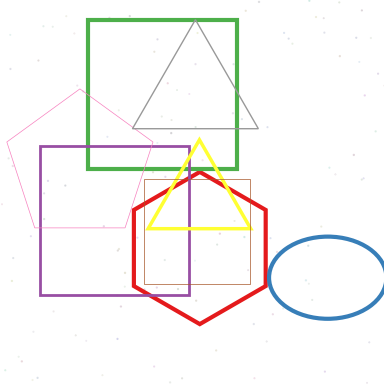[{"shape": "hexagon", "thickness": 3, "radius": 0.99, "center": [0.519, 0.356]}, {"shape": "oval", "thickness": 3, "radius": 0.76, "center": [0.851, 0.279]}, {"shape": "square", "thickness": 3, "radius": 0.97, "center": [0.422, 0.754]}, {"shape": "square", "thickness": 2, "radius": 0.96, "center": [0.297, 0.427]}, {"shape": "triangle", "thickness": 2.5, "radius": 0.77, "center": [0.518, 0.483]}, {"shape": "square", "thickness": 0.5, "radius": 0.68, "center": [0.512, 0.399]}, {"shape": "pentagon", "thickness": 0.5, "radius": 1.0, "center": [0.208, 0.57]}, {"shape": "triangle", "thickness": 1, "radius": 0.94, "center": [0.508, 0.76]}]